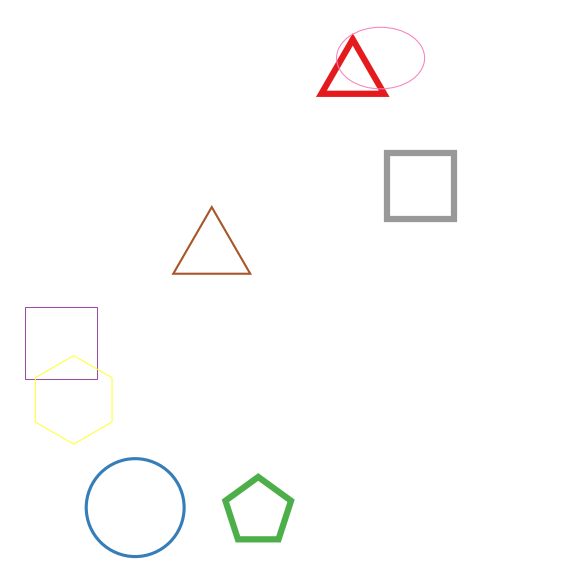[{"shape": "triangle", "thickness": 3, "radius": 0.31, "center": [0.611, 0.868]}, {"shape": "circle", "thickness": 1.5, "radius": 0.42, "center": [0.234, 0.12]}, {"shape": "pentagon", "thickness": 3, "radius": 0.3, "center": [0.447, 0.114]}, {"shape": "square", "thickness": 0.5, "radius": 0.31, "center": [0.106, 0.405]}, {"shape": "hexagon", "thickness": 0.5, "radius": 0.38, "center": [0.128, 0.307]}, {"shape": "triangle", "thickness": 1, "radius": 0.38, "center": [0.367, 0.564]}, {"shape": "oval", "thickness": 0.5, "radius": 0.38, "center": [0.659, 0.899]}, {"shape": "square", "thickness": 3, "radius": 0.29, "center": [0.728, 0.677]}]